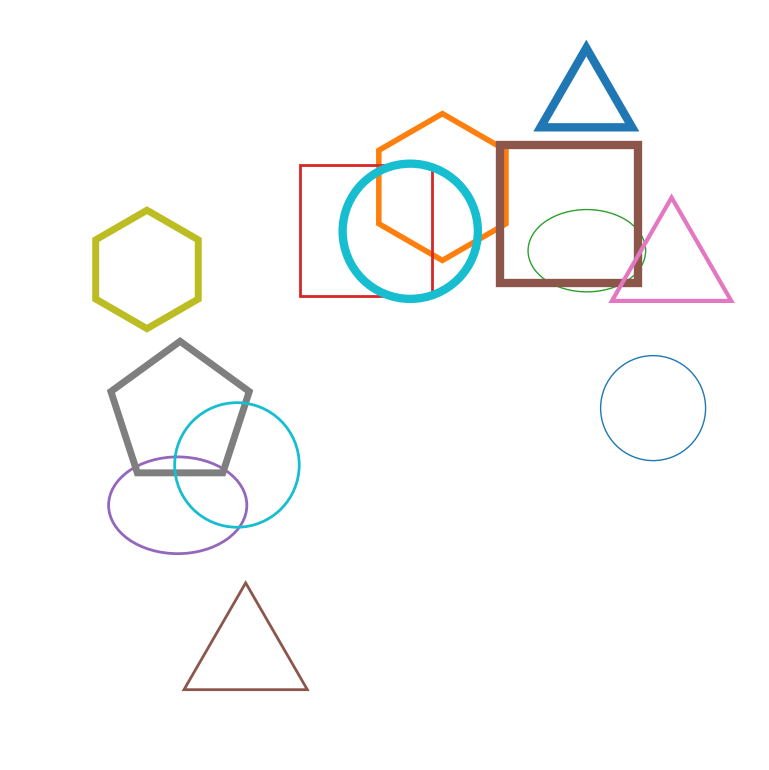[{"shape": "circle", "thickness": 0.5, "radius": 0.34, "center": [0.848, 0.47]}, {"shape": "triangle", "thickness": 3, "radius": 0.34, "center": [0.761, 0.869]}, {"shape": "hexagon", "thickness": 2, "radius": 0.48, "center": [0.575, 0.757]}, {"shape": "oval", "thickness": 0.5, "radius": 0.38, "center": [0.762, 0.674]}, {"shape": "square", "thickness": 1, "radius": 0.43, "center": [0.475, 0.7]}, {"shape": "oval", "thickness": 1, "radius": 0.45, "center": [0.231, 0.344]}, {"shape": "square", "thickness": 3, "radius": 0.45, "center": [0.739, 0.722]}, {"shape": "triangle", "thickness": 1, "radius": 0.46, "center": [0.319, 0.151]}, {"shape": "triangle", "thickness": 1.5, "radius": 0.45, "center": [0.872, 0.654]}, {"shape": "pentagon", "thickness": 2.5, "radius": 0.47, "center": [0.234, 0.462]}, {"shape": "hexagon", "thickness": 2.5, "radius": 0.38, "center": [0.191, 0.65]}, {"shape": "circle", "thickness": 1, "radius": 0.4, "center": [0.308, 0.396]}, {"shape": "circle", "thickness": 3, "radius": 0.44, "center": [0.533, 0.7]}]